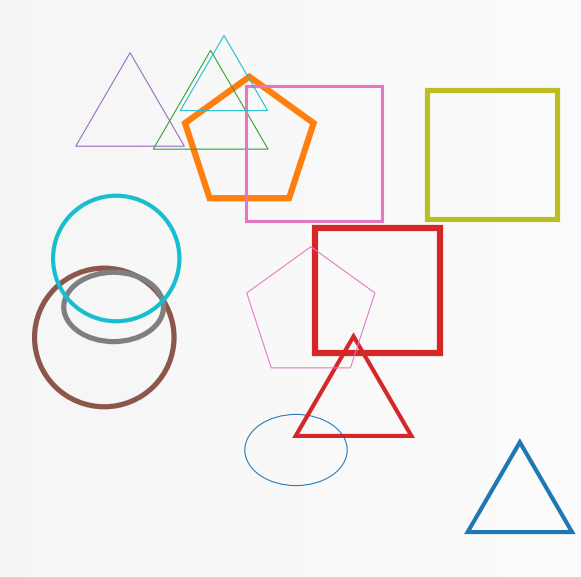[{"shape": "triangle", "thickness": 2, "radius": 0.52, "center": [0.894, 0.13]}, {"shape": "oval", "thickness": 0.5, "radius": 0.44, "center": [0.509, 0.22]}, {"shape": "pentagon", "thickness": 3, "radius": 0.58, "center": [0.429, 0.75]}, {"shape": "triangle", "thickness": 0.5, "radius": 0.57, "center": [0.362, 0.798]}, {"shape": "square", "thickness": 3, "radius": 0.54, "center": [0.649, 0.497]}, {"shape": "triangle", "thickness": 2, "radius": 0.57, "center": [0.608, 0.302]}, {"shape": "triangle", "thickness": 0.5, "radius": 0.54, "center": [0.224, 0.8]}, {"shape": "circle", "thickness": 2.5, "radius": 0.6, "center": [0.179, 0.415]}, {"shape": "square", "thickness": 1.5, "radius": 0.59, "center": [0.54, 0.733]}, {"shape": "pentagon", "thickness": 0.5, "radius": 0.58, "center": [0.535, 0.456]}, {"shape": "oval", "thickness": 2.5, "radius": 0.43, "center": [0.195, 0.468]}, {"shape": "square", "thickness": 2.5, "radius": 0.56, "center": [0.847, 0.731]}, {"shape": "circle", "thickness": 2, "radius": 0.54, "center": [0.2, 0.552]}, {"shape": "triangle", "thickness": 0.5, "radius": 0.43, "center": [0.385, 0.851]}]